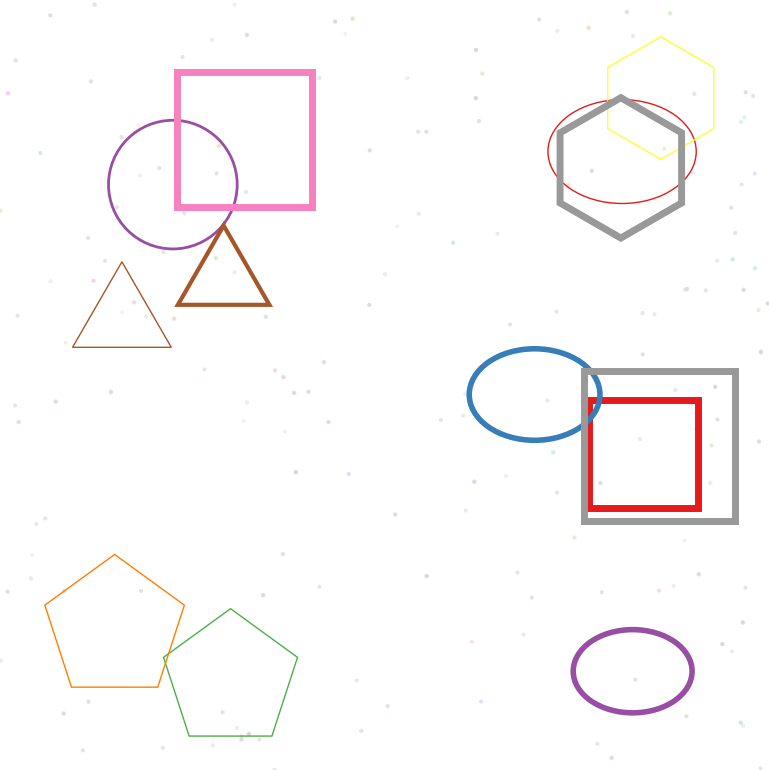[{"shape": "square", "thickness": 2.5, "radius": 0.35, "center": [0.836, 0.411]}, {"shape": "oval", "thickness": 0.5, "radius": 0.48, "center": [0.808, 0.803]}, {"shape": "oval", "thickness": 2, "radius": 0.42, "center": [0.694, 0.488]}, {"shape": "pentagon", "thickness": 0.5, "radius": 0.46, "center": [0.299, 0.118]}, {"shape": "oval", "thickness": 2, "radius": 0.39, "center": [0.822, 0.128]}, {"shape": "circle", "thickness": 1, "radius": 0.42, "center": [0.224, 0.76]}, {"shape": "pentagon", "thickness": 0.5, "radius": 0.48, "center": [0.149, 0.185]}, {"shape": "hexagon", "thickness": 0.5, "radius": 0.4, "center": [0.858, 0.873]}, {"shape": "triangle", "thickness": 1.5, "radius": 0.34, "center": [0.29, 0.638]}, {"shape": "triangle", "thickness": 0.5, "radius": 0.37, "center": [0.158, 0.586]}, {"shape": "square", "thickness": 2.5, "radius": 0.44, "center": [0.317, 0.819]}, {"shape": "square", "thickness": 2.5, "radius": 0.49, "center": [0.857, 0.42]}, {"shape": "hexagon", "thickness": 2.5, "radius": 0.46, "center": [0.806, 0.782]}]